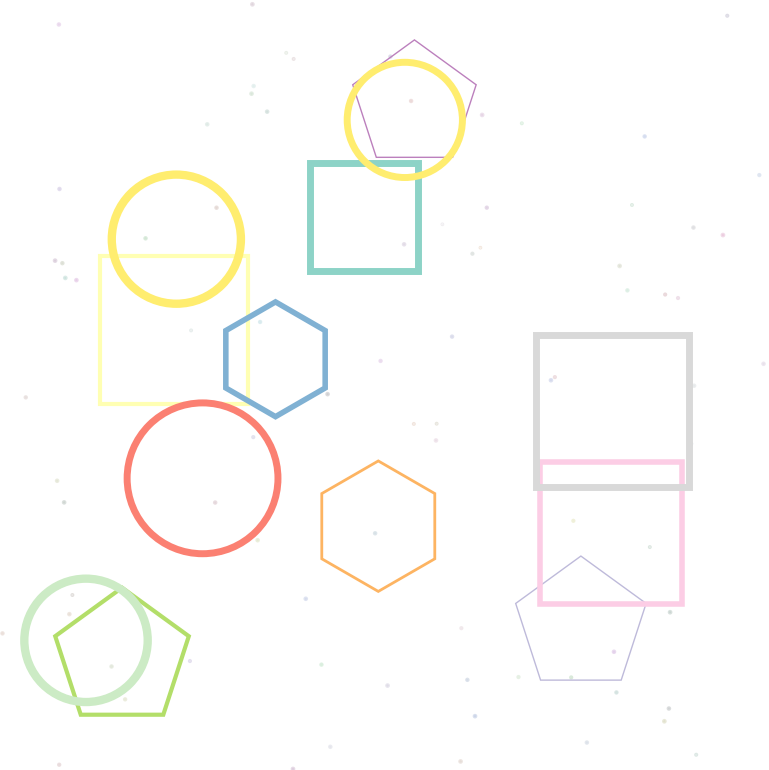[{"shape": "square", "thickness": 2.5, "radius": 0.35, "center": [0.473, 0.718]}, {"shape": "square", "thickness": 1.5, "radius": 0.48, "center": [0.226, 0.572]}, {"shape": "pentagon", "thickness": 0.5, "radius": 0.45, "center": [0.754, 0.189]}, {"shape": "circle", "thickness": 2.5, "radius": 0.49, "center": [0.263, 0.379]}, {"shape": "hexagon", "thickness": 2, "radius": 0.37, "center": [0.358, 0.533]}, {"shape": "hexagon", "thickness": 1, "radius": 0.42, "center": [0.491, 0.317]}, {"shape": "pentagon", "thickness": 1.5, "radius": 0.46, "center": [0.158, 0.146]}, {"shape": "square", "thickness": 2, "radius": 0.46, "center": [0.793, 0.308]}, {"shape": "square", "thickness": 2.5, "radius": 0.5, "center": [0.795, 0.466]}, {"shape": "pentagon", "thickness": 0.5, "radius": 0.42, "center": [0.538, 0.864]}, {"shape": "circle", "thickness": 3, "radius": 0.4, "center": [0.112, 0.168]}, {"shape": "circle", "thickness": 2.5, "radius": 0.37, "center": [0.526, 0.844]}, {"shape": "circle", "thickness": 3, "radius": 0.42, "center": [0.229, 0.689]}]